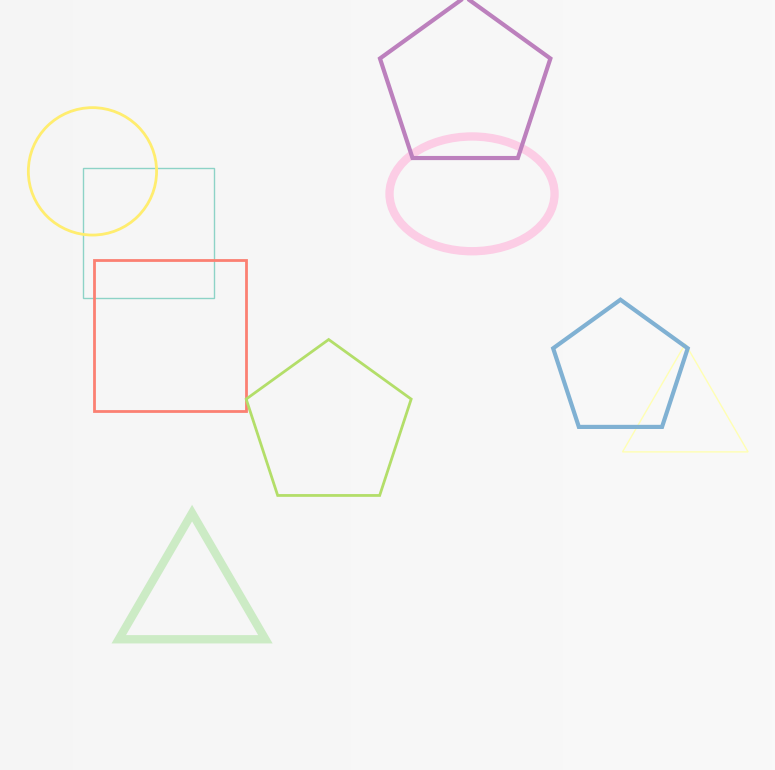[{"shape": "square", "thickness": 0.5, "radius": 0.42, "center": [0.192, 0.698]}, {"shape": "triangle", "thickness": 0.5, "radius": 0.47, "center": [0.884, 0.46]}, {"shape": "square", "thickness": 1, "radius": 0.49, "center": [0.219, 0.564]}, {"shape": "pentagon", "thickness": 1.5, "radius": 0.46, "center": [0.801, 0.519]}, {"shape": "pentagon", "thickness": 1, "radius": 0.56, "center": [0.424, 0.447]}, {"shape": "oval", "thickness": 3, "radius": 0.53, "center": [0.609, 0.748]}, {"shape": "pentagon", "thickness": 1.5, "radius": 0.58, "center": [0.6, 0.888]}, {"shape": "triangle", "thickness": 3, "radius": 0.55, "center": [0.248, 0.224]}, {"shape": "circle", "thickness": 1, "radius": 0.41, "center": [0.119, 0.777]}]